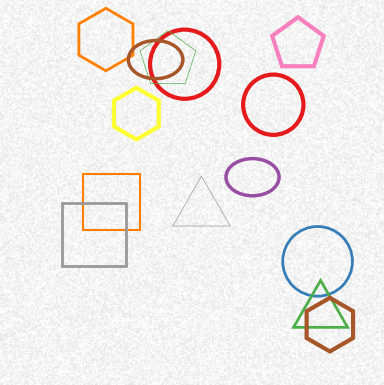[{"shape": "circle", "thickness": 3, "radius": 0.39, "center": [0.71, 0.728]}, {"shape": "circle", "thickness": 3, "radius": 0.45, "center": [0.48, 0.833]}, {"shape": "circle", "thickness": 2, "radius": 0.45, "center": [0.825, 0.321]}, {"shape": "pentagon", "thickness": 0.5, "radius": 0.38, "center": [0.436, 0.844]}, {"shape": "triangle", "thickness": 2, "radius": 0.41, "center": [0.833, 0.19]}, {"shape": "oval", "thickness": 2.5, "radius": 0.34, "center": [0.656, 0.54]}, {"shape": "square", "thickness": 1.5, "radius": 0.37, "center": [0.29, 0.476]}, {"shape": "hexagon", "thickness": 2, "radius": 0.41, "center": [0.275, 0.897]}, {"shape": "hexagon", "thickness": 3, "radius": 0.34, "center": [0.354, 0.705]}, {"shape": "hexagon", "thickness": 3, "radius": 0.35, "center": [0.857, 0.157]}, {"shape": "oval", "thickness": 2.5, "radius": 0.35, "center": [0.404, 0.845]}, {"shape": "pentagon", "thickness": 3, "radius": 0.35, "center": [0.774, 0.885]}, {"shape": "triangle", "thickness": 0.5, "radius": 0.43, "center": [0.523, 0.456]}, {"shape": "square", "thickness": 2, "radius": 0.41, "center": [0.244, 0.391]}]